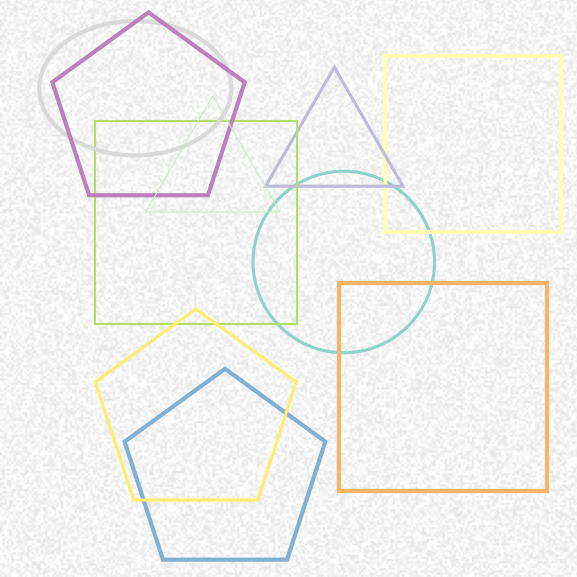[{"shape": "circle", "thickness": 1.5, "radius": 0.79, "center": [0.595, 0.545]}, {"shape": "square", "thickness": 2, "radius": 0.76, "center": [0.82, 0.75]}, {"shape": "triangle", "thickness": 1.5, "radius": 0.69, "center": [0.579, 0.745]}, {"shape": "pentagon", "thickness": 2, "radius": 0.91, "center": [0.39, 0.178]}, {"shape": "square", "thickness": 2, "radius": 0.9, "center": [0.767, 0.329]}, {"shape": "square", "thickness": 1, "radius": 0.88, "center": [0.339, 0.614]}, {"shape": "oval", "thickness": 2, "radius": 0.83, "center": [0.234, 0.846]}, {"shape": "pentagon", "thickness": 2, "radius": 0.88, "center": [0.257, 0.803]}, {"shape": "triangle", "thickness": 0.5, "radius": 0.67, "center": [0.369, 0.699]}, {"shape": "pentagon", "thickness": 1.5, "radius": 0.91, "center": [0.339, 0.281]}]